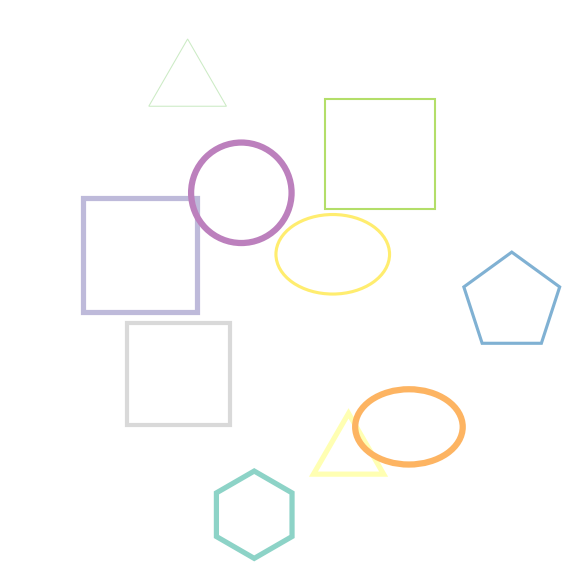[{"shape": "hexagon", "thickness": 2.5, "radius": 0.38, "center": [0.44, 0.108]}, {"shape": "triangle", "thickness": 2.5, "radius": 0.35, "center": [0.604, 0.213]}, {"shape": "square", "thickness": 2.5, "radius": 0.49, "center": [0.243, 0.558]}, {"shape": "pentagon", "thickness": 1.5, "radius": 0.44, "center": [0.886, 0.475]}, {"shape": "oval", "thickness": 3, "radius": 0.47, "center": [0.708, 0.26]}, {"shape": "square", "thickness": 1, "radius": 0.48, "center": [0.658, 0.732]}, {"shape": "square", "thickness": 2, "radius": 0.44, "center": [0.309, 0.351]}, {"shape": "circle", "thickness": 3, "radius": 0.43, "center": [0.418, 0.665]}, {"shape": "triangle", "thickness": 0.5, "radius": 0.39, "center": [0.325, 0.854]}, {"shape": "oval", "thickness": 1.5, "radius": 0.49, "center": [0.576, 0.559]}]